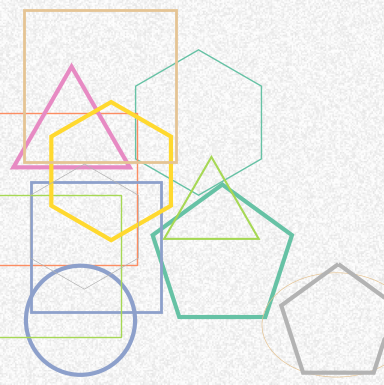[{"shape": "pentagon", "thickness": 3, "radius": 0.95, "center": [0.577, 0.33]}, {"shape": "hexagon", "thickness": 1, "radius": 0.94, "center": [0.516, 0.682]}, {"shape": "square", "thickness": 1, "radius": 0.99, "center": [0.16, 0.51]}, {"shape": "circle", "thickness": 3, "radius": 0.71, "center": [0.209, 0.168]}, {"shape": "square", "thickness": 2, "radius": 0.85, "center": [0.249, 0.359]}, {"shape": "triangle", "thickness": 3, "radius": 0.87, "center": [0.186, 0.653]}, {"shape": "triangle", "thickness": 1.5, "radius": 0.71, "center": [0.549, 0.45]}, {"shape": "square", "thickness": 1, "radius": 0.92, "center": [0.129, 0.31]}, {"shape": "hexagon", "thickness": 3, "radius": 0.9, "center": [0.289, 0.556]}, {"shape": "oval", "thickness": 0.5, "radius": 0.97, "center": [0.874, 0.156]}, {"shape": "square", "thickness": 2, "radius": 0.99, "center": [0.261, 0.776]}, {"shape": "hexagon", "thickness": 0.5, "radius": 0.81, "center": [0.219, 0.411]}, {"shape": "pentagon", "thickness": 3, "radius": 0.78, "center": [0.879, 0.158]}]